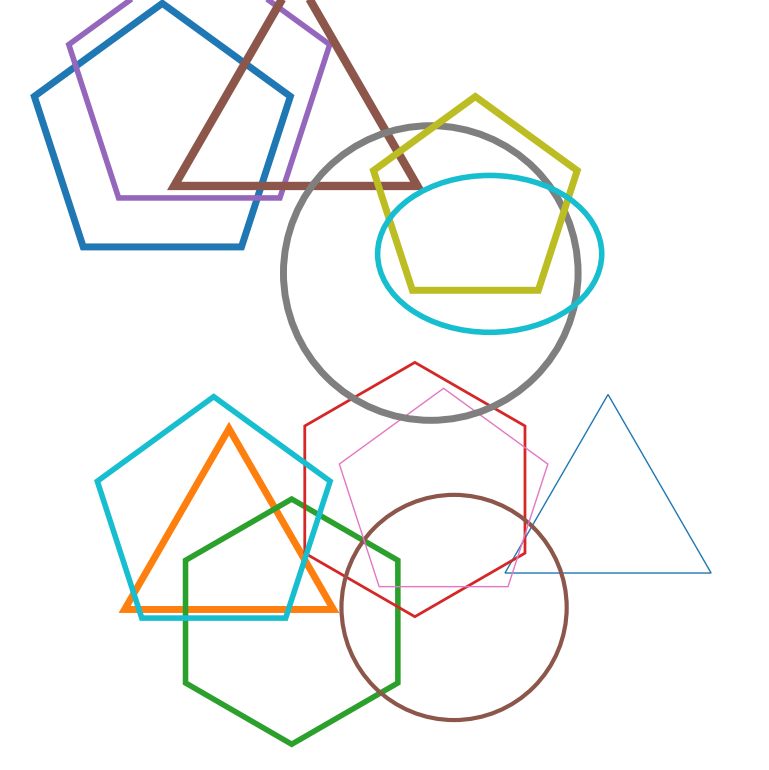[{"shape": "triangle", "thickness": 0.5, "radius": 0.77, "center": [0.79, 0.333]}, {"shape": "pentagon", "thickness": 2.5, "radius": 0.87, "center": [0.211, 0.821]}, {"shape": "triangle", "thickness": 2.5, "radius": 0.78, "center": [0.297, 0.287]}, {"shape": "hexagon", "thickness": 2, "radius": 0.8, "center": [0.379, 0.193]}, {"shape": "hexagon", "thickness": 1, "radius": 0.83, "center": [0.539, 0.364]}, {"shape": "pentagon", "thickness": 2, "radius": 0.89, "center": [0.259, 0.887]}, {"shape": "circle", "thickness": 1.5, "radius": 0.73, "center": [0.59, 0.211]}, {"shape": "triangle", "thickness": 3, "radius": 0.91, "center": [0.384, 0.85]}, {"shape": "pentagon", "thickness": 0.5, "radius": 0.71, "center": [0.576, 0.353]}, {"shape": "circle", "thickness": 2.5, "radius": 0.96, "center": [0.559, 0.645]}, {"shape": "pentagon", "thickness": 2.5, "radius": 0.7, "center": [0.617, 0.736]}, {"shape": "oval", "thickness": 2, "radius": 0.73, "center": [0.636, 0.67]}, {"shape": "pentagon", "thickness": 2, "radius": 0.79, "center": [0.278, 0.326]}]